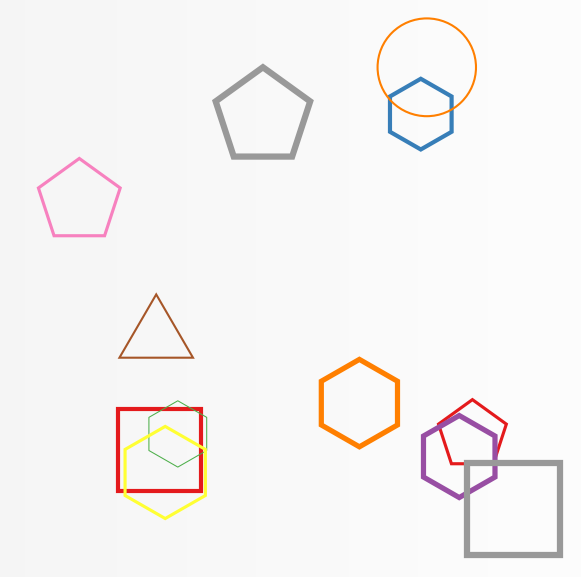[{"shape": "square", "thickness": 2, "radius": 0.36, "center": [0.274, 0.219]}, {"shape": "pentagon", "thickness": 1.5, "radius": 0.31, "center": [0.813, 0.246]}, {"shape": "hexagon", "thickness": 2, "radius": 0.31, "center": [0.724, 0.802]}, {"shape": "hexagon", "thickness": 0.5, "radius": 0.29, "center": [0.306, 0.248]}, {"shape": "hexagon", "thickness": 2.5, "radius": 0.36, "center": [0.79, 0.209]}, {"shape": "hexagon", "thickness": 2.5, "radius": 0.38, "center": [0.618, 0.301]}, {"shape": "circle", "thickness": 1, "radius": 0.42, "center": [0.734, 0.883]}, {"shape": "hexagon", "thickness": 1.5, "radius": 0.4, "center": [0.284, 0.181]}, {"shape": "triangle", "thickness": 1, "radius": 0.37, "center": [0.269, 0.416]}, {"shape": "pentagon", "thickness": 1.5, "radius": 0.37, "center": [0.136, 0.651]}, {"shape": "square", "thickness": 3, "radius": 0.4, "center": [0.883, 0.118]}, {"shape": "pentagon", "thickness": 3, "radius": 0.43, "center": [0.452, 0.797]}]